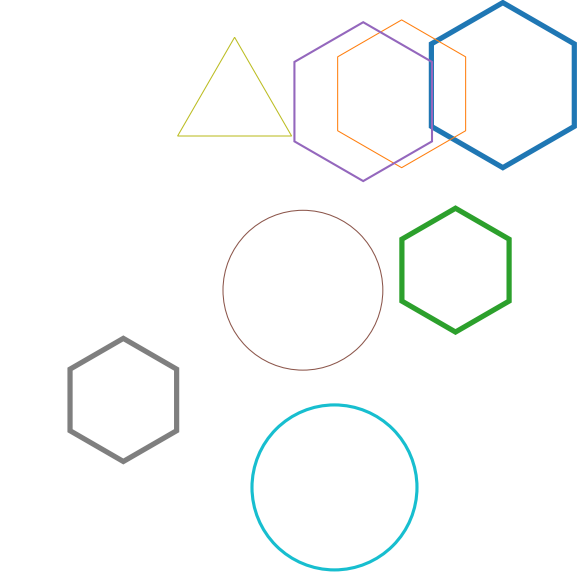[{"shape": "hexagon", "thickness": 2.5, "radius": 0.71, "center": [0.871, 0.852]}, {"shape": "hexagon", "thickness": 0.5, "radius": 0.64, "center": [0.695, 0.837]}, {"shape": "hexagon", "thickness": 2.5, "radius": 0.54, "center": [0.789, 0.531]}, {"shape": "hexagon", "thickness": 1, "radius": 0.69, "center": [0.629, 0.823]}, {"shape": "circle", "thickness": 0.5, "radius": 0.69, "center": [0.525, 0.497]}, {"shape": "hexagon", "thickness": 2.5, "radius": 0.53, "center": [0.214, 0.307]}, {"shape": "triangle", "thickness": 0.5, "radius": 0.57, "center": [0.406, 0.821]}, {"shape": "circle", "thickness": 1.5, "radius": 0.71, "center": [0.579, 0.155]}]